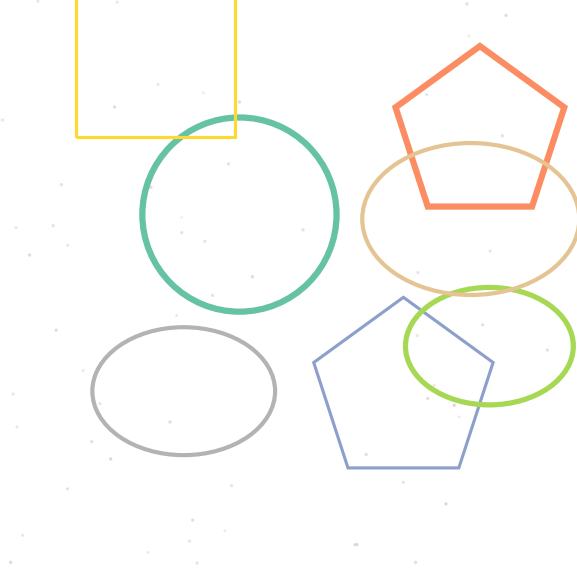[{"shape": "circle", "thickness": 3, "radius": 0.84, "center": [0.415, 0.628]}, {"shape": "pentagon", "thickness": 3, "radius": 0.77, "center": [0.831, 0.766]}, {"shape": "pentagon", "thickness": 1.5, "radius": 0.82, "center": [0.699, 0.321]}, {"shape": "oval", "thickness": 2.5, "radius": 0.73, "center": [0.847, 0.4]}, {"shape": "square", "thickness": 1.5, "radius": 0.69, "center": [0.269, 0.899]}, {"shape": "oval", "thickness": 2, "radius": 0.94, "center": [0.815, 0.62]}, {"shape": "oval", "thickness": 2, "radius": 0.79, "center": [0.318, 0.322]}]